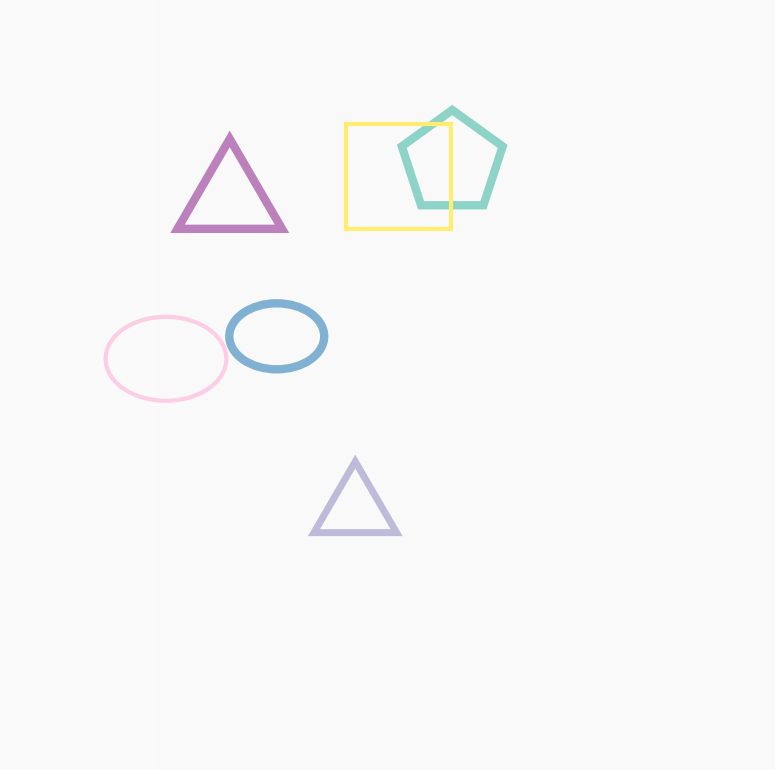[{"shape": "pentagon", "thickness": 3, "radius": 0.34, "center": [0.584, 0.789]}, {"shape": "triangle", "thickness": 2.5, "radius": 0.31, "center": [0.458, 0.339]}, {"shape": "oval", "thickness": 3, "radius": 0.31, "center": [0.357, 0.563]}, {"shape": "oval", "thickness": 1.5, "radius": 0.39, "center": [0.214, 0.534]}, {"shape": "triangle", "thickness": 3, "radius": 0.39, "center": [0.296, 0.742]}, {"shape": "square", "thickness": 1.5, "radius": 0.34, "center": [0.514, 0.771]}]